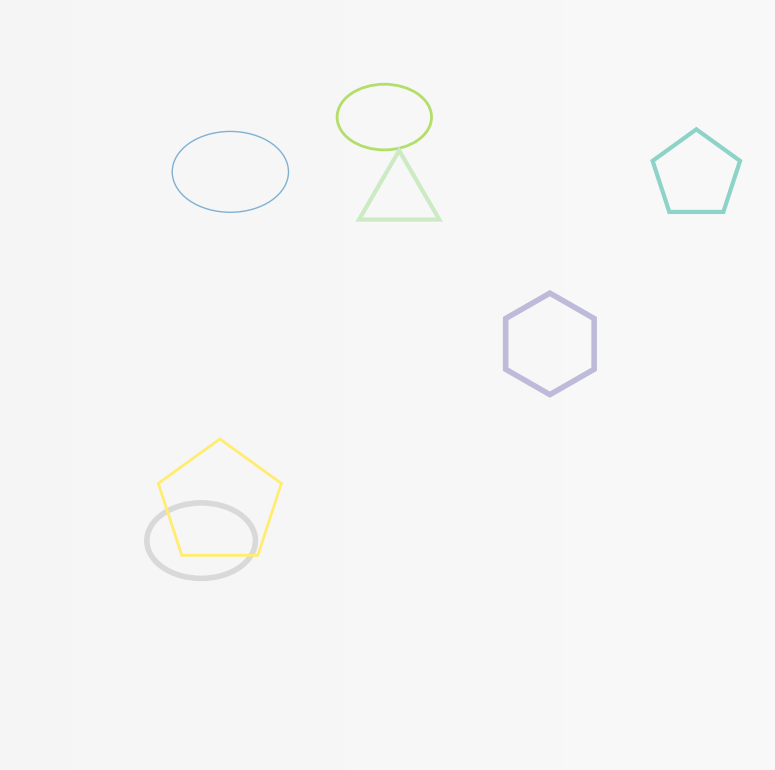[{"shape": "pentagon", "thickness": 1.5, "radius": 0.3, "center": [0.898, 0.773]}, {"shape": "hexagon", "thickness": 2, "radius": 0.33, "center": [0.71, 0.553]}, {"shape": "oval", "thickness": 0.5, "radius": 0.38, "center": [0.297, 0.777]}, {"shape": "oval", "thickness": 1, "radius": 0.3, "center": [0.496, 0.848]}, {"shape": "oval", "thickness": 2, "radius": 0.35, "center": [0.26, 0.298]}, {"shape": "triangle", "thickness": 1.5, "radius": 0.3, "center": [0.515, 0.745]}, {"shape": "pentagon", "thickness": 1, "radius": 0.42, "center": [0.284, 0.346]}]